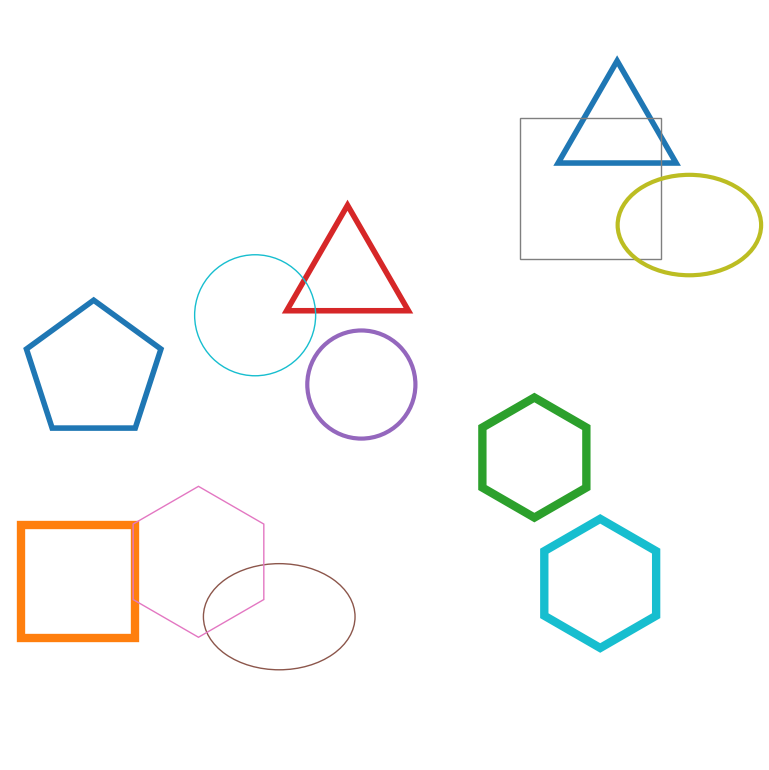[{"shape": "pentagon", "thickness": 2, "radius": 0.46, "center": [0.122, 0.518]}, {"shape": "triangle", "thickness": 2, "radius": 0.44, "center": [0.801, 0.833]}, {"shape": "square", "thickness": 3, "radius": 0.37, "center": [0.101, 0.245]}, {"shape": "hexagon", "thickness": 3, "radius": 0.39, "center": [0.694, 0.406]}, {"shape": "triangle", "thickness": 2, "radius": 0.46, "center": [0.451, 0.642]}, {"shape": "circle", "thickness": 1.5, "radius": 0.35, "center": [0.469, 0.501]}, {"shape": "oval", "thickness": 0.5, "radius": 0.49, "center": [0.363, 0.199]}, {"shape": "hexagon", "thickness": 0.5, "radius": 0.49, "center": [0.258, 0.27]}, {"shape": "square", "thickness": 0.5, "radius": 0.46, "center": [0.767, 0.755]}, {"shape": "oval", "thickness": 1.5, "radius": 0.47, "center": [0.895, 0.708]}, {"shape": "circle", "thickness": 0.5, "radius": 0.39, "center": [0.331, 0.591]}, {"shape": "hexagon", "thickness": 3, "radius": 0.42, "center": [0.78, 0.242]}]